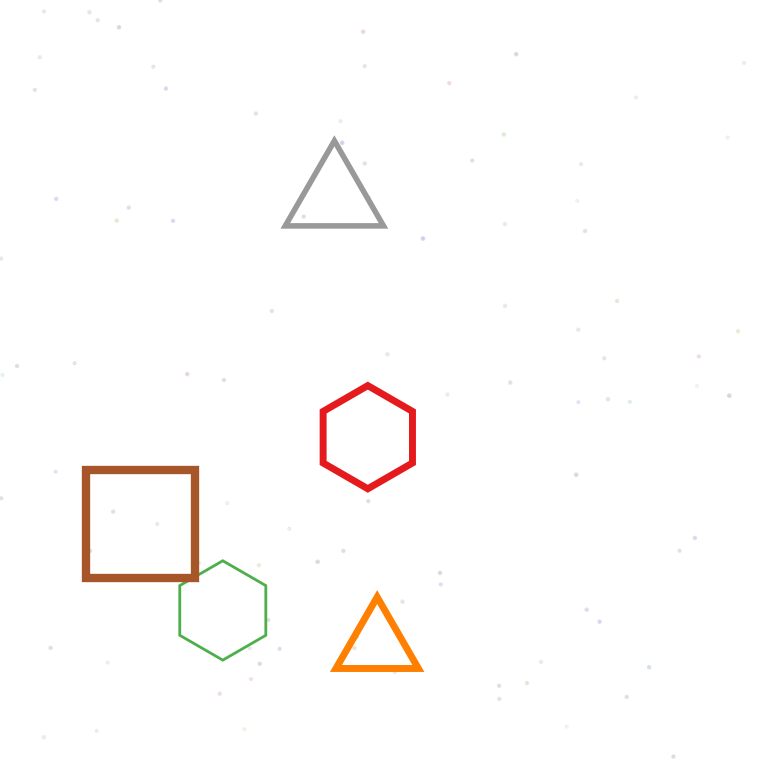[{"shape": "hexagon", "thickness": 2.5, "radius": 0.33, "center": [0.478, 0.432]}, {"shape": "hexagon", "thickness": 1, "radius": 0.32, "center": [0.289, 0.207]}, {"shape": "triangle", "thickness": 2.5, "radius": 0.31, "center": [0.49, 0.163]}, {"shape": "square", "thickness": 3, "radius": 0.35, "center": [0.182, 0.319]}, {"shape": "triangle", "thickness": 2, "radius": 0.37, "center": [0.434, 0.743]}]